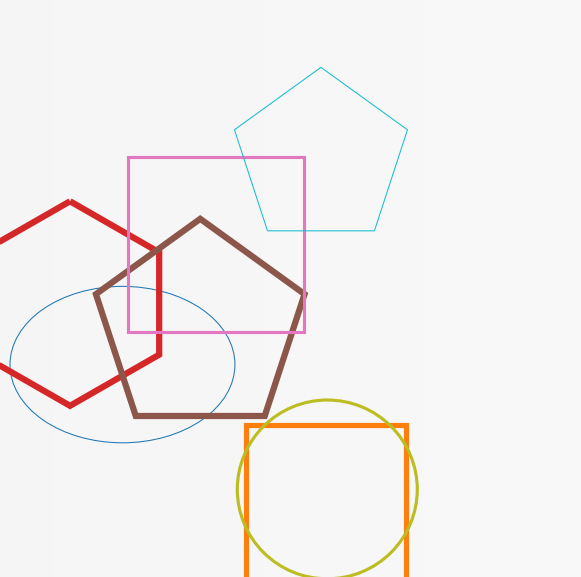[{"shape": "oval", "thickness": 0.5, "radius": 0.97, "center": [0.211, 0.368]}, {"shape": "square", "thickness": 2.5, "radius": 0.69, "center": [0.561, 0.126]}, {"shape": "hexagon", "thickness": 3, "radius": 0.89, "center": [0.121, 0.474]}, {"shape": "pentagon", "thickness": 3, "radius": 0.94, "center": [0.345, 0.431]}, {"shape": "square", "thickness": 1.5, "radius": 0.76, "center": [0.372, 0.576]}, {"shape": "circle", "thickness": 1.5, "radius": 0.77, "center": [0.563, 0.152]}, {"shape": "pentagon", "thickness": 0.5, "radius": 0.78, "center": [0.552, 0.726]}]